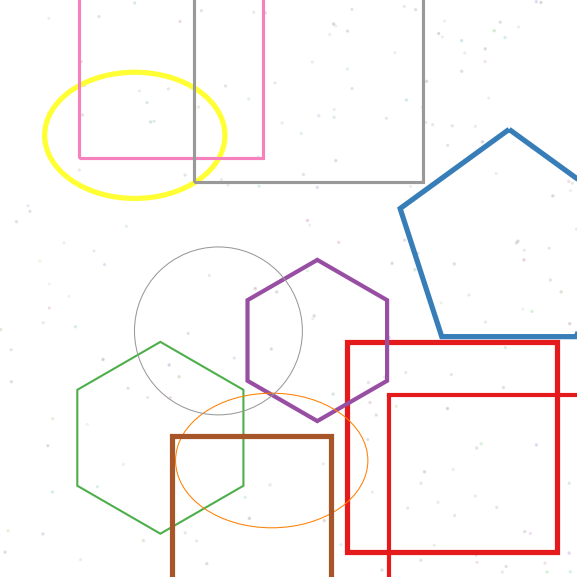[{"shape": "square", "thickness": 2.5, "radius": 0.91, "center": [0.783, 0.225]}, {"shape": "square", "thickness": 2, "radius": 0.82, "center": [0.838, 0.15]}, {"shape": "pentagon", "thickness": 2.5, "radius": 0.99, "center": [0.882, 0.577]}, {"shape": "hexagon", "thickness": 1, "radius": 0.83, "center": [0.278, 0.241]}, {"shape": "hexagon", "thickness": 2, "radius": 0.7, "center": [0.549, 0.41]}, {"shape": "oval", "thickness": 0.5, "radius": 0.83, "center": [0.471, 0.202]}, {"shape": "oval", "thickness": 2.5, "radius": 0.78, "center": [0.233, 0.765]}, {"shape": "square", "thickness": 2.5, "radius": 0.69, "center": [0.436, 0.108]}, {"shape": "square", "thickness": 1.5, "radius": 0.8, "center": [0.295, 0.884]}, {"shape": "circle", "thickness": 0.5, "radius": 0.73, "center": [0.378, 0.426]}, {"shape": "square", "thickness": 1.5, "radius": 0.99, "center": [0.534, 0.883]}]